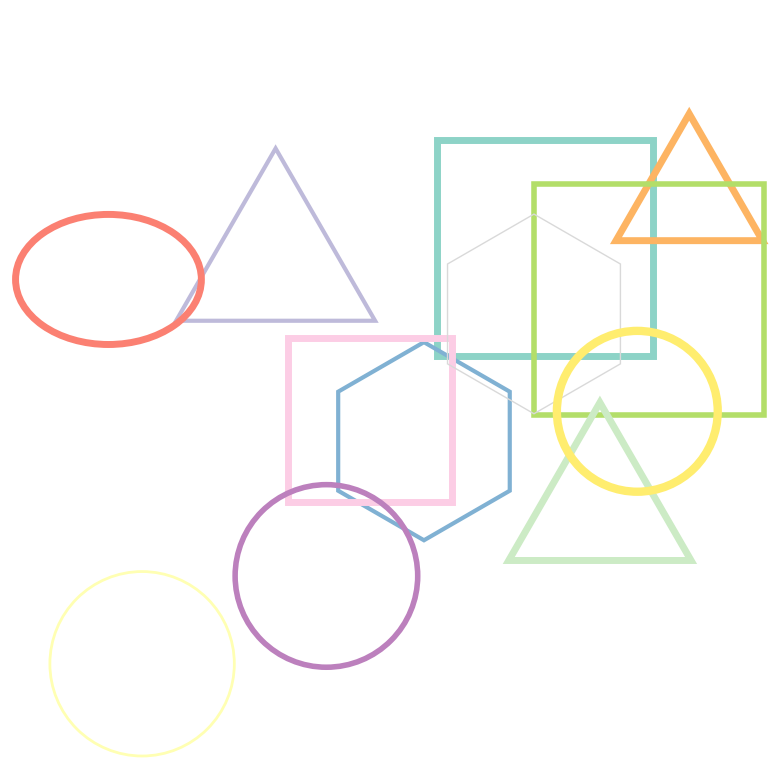[{"shape": "square", "thickness": 2.5, "radius": 0.7, "center": [0.708, 0.678]}, {"shape": "circle", "thickness": 1, "radius": 0.6, "center": [0.185, 0.138]}, {"shape": "triangle", "thickness": 1.5, "radius": 0.75, "center": [0.358, 0.658]}, {"shape": "oval", "thickness": 2.5, "radius": 0.6, "center": [0.141, 0.637]}, {"shape": "hexagon", "thickness": 1.5, "radius": 0.64, "center": [0.551, 0.427]}, {"shape": "triangle", "thickness": 2.5, "radius": 0.55, "center": [0.895, 0.742]}, {"shape": "square", "thickness": 2, "radius": 0.75, "center": [0.843, 0.611]}, {"shape": "square", "thickness": 2.5, "radius": 0.53, "center": [0.48, 0.455]}, {"shape": "hexagon", "thickness": 0.5, "radius": 0.65, "center": [0.693, 0.592]}, {"shape": "circle", "thickness": 2, "radius": 0.59, "center": [0.424, 0.252]}, {"shape": "triangle", "thickness": 2.5, "radius": 0.68, "center": [0.779, 0.34]}, {"shape": "circle", "thickness": 3, "radius": 0.52, "center": [0.828, 0.466]}]